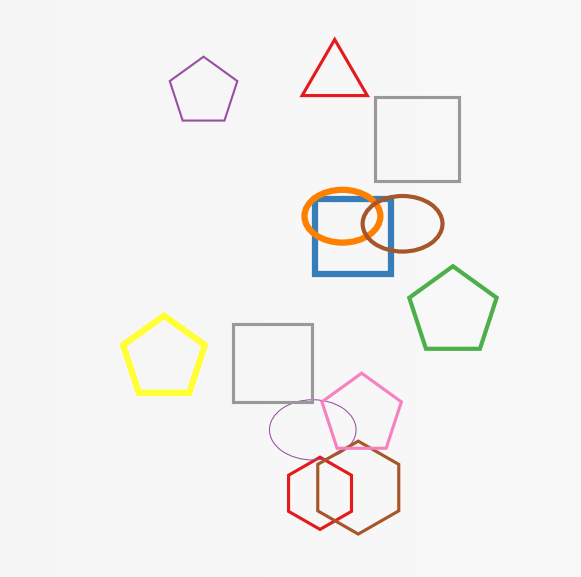[{"shape": "hexagon", "thickness": 1.5, "radius": 0.31, "center": [0.551, 0.145]}, {"shape": "triangle", "thickness": 1.5, "radius": 0.32, "center": [0.576, 0.866]}, {"shape": "square", "thickness": 3, "radius": 0.32, "center": [0.607, 0.59]}, {"shape": "pentagon", "thickness": 2, "radius": 0.4, "center": [0.779, 0.459]}, {"shape": "oval", "thickness": 0.5, "radius": 0.37, "center": [0.538, 0.255]}, {"shape": "pentagon", "thickness": 1, "radius": 0.31, "center": [0.35, 0.84]}, {"shape": "oval", "thickness": 3, "radius": 0.33, "center": [0.589, 0.625]}, {"shape": "pentagon", "thickness": 3, "radius": 0.37, "center": [0.282, 0.379]}, {"shape": "oval", "thickness": 2, "radius": 0.34, "center": [0.693, 0.612]}, {"shape": "hexagon", "thickness": 1.5, "radius": 0.4, "center": [0.616, 0.155]}, {"shape": "pentagon", "thickness": 1.5, "radius": 0.36, "center": [0.622, 0.281]}, {"shape": "square", "thickness": 1.5, "radius": 0.36, "center": [0.717, 0.758]}, {"shape": "square", "thickness": 1.5, "radius": 0.34, "center": [0.468, 0.371]}]